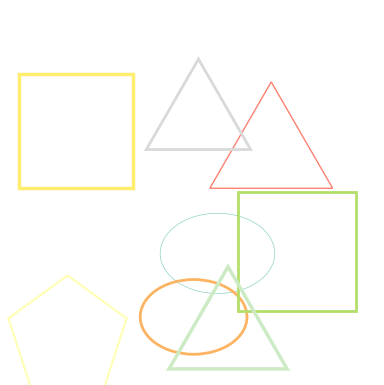[{"shape": "oval", "thickness": 0.5, "radius": 0.74, "center": [0.565, 0.342]}, {"shape": "pentagon", "thickness": 1.5, "radius": 0.81, "center": [0.175, 0.123]}, {"shape": "triangle", "thickness": 1, "radius": 0.92, "center": [0.705, 0.603]}, {"shape": "oval", "thickness": 2, "radius": 0.69, "center": [0.503, 0.177]}, {"shape": "square", "thickness": 2, "radius": 0.77, "center": [0.772, 0.347]}, {"shape": "triangle", "thickness": 2, "radius": 0.78, "center": [0.515, 0.69]}, {"shape": "triangle", "thickness": 2.5, "radius": 0.89, "center": [0.592, 0.13]}, {"shape": "square", "thickness": 2.5, "radius": 0.74, "center": [0.197, 0.66]}]